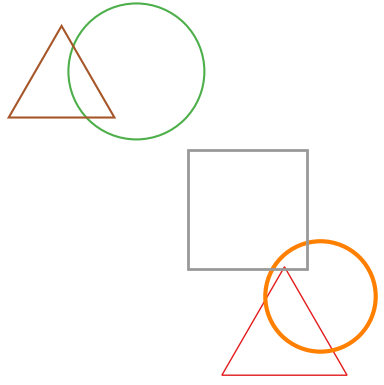[{"shape": "triangle", "thickness": 1, "radius": 0.94, "center": [0.739, 0.119]}, {"shape": "circle", "thickness": 1.5, "radius": 0.88, "center": [0.354, 0.814]}, {"shape": "circle", "thickness": 3, "radius": 0.72, "center": [0.832, 0.23]}, {"shape": "triangle", "thickness": 1.5, "radius": 0.79, "center": [0.16, 0.774]}, {"shape": "square", "thickness": 2, "radius": 0.77, "center": [0.644, 0.456]}]